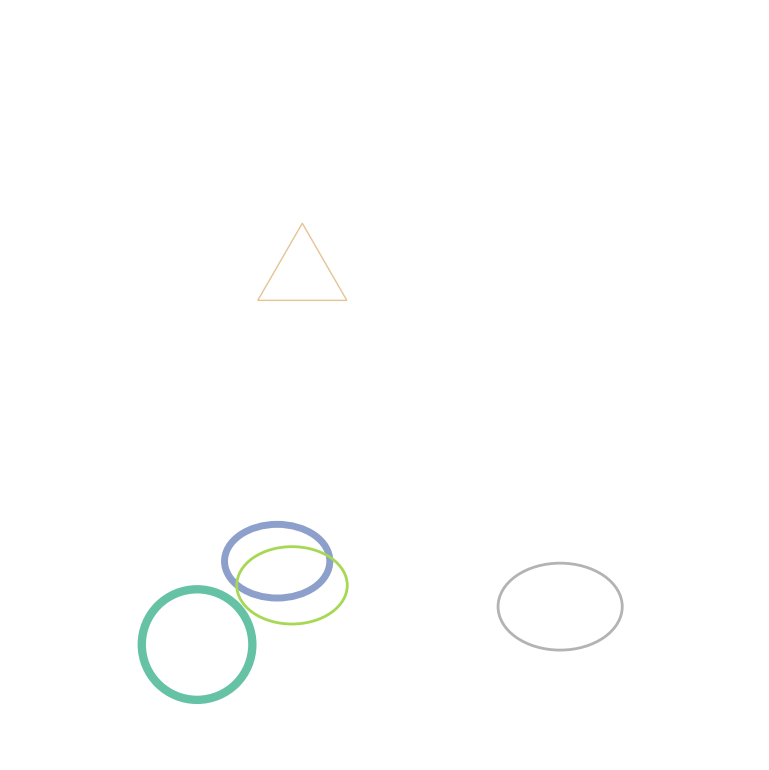[{"shape": "circle", "thickness": 3, "radius": 0.36, "center": [0.256, 0.163]}, {"shape": "oval", "thickness": 2.5, "radius": 0.34, "center": [0.36, 0.271]}, {"shape": "oval", "thickness": 1, "radius": 0.36, "center": [0.379, 0.24]}, {"shape": "triangle", "thickness": 0.5, "radius": 0.33, "center": [0.393, 0.643]}, {"shape": "oval", "thickness": 1, "radius": 0.4, "center": [0.727, 0.212]}]